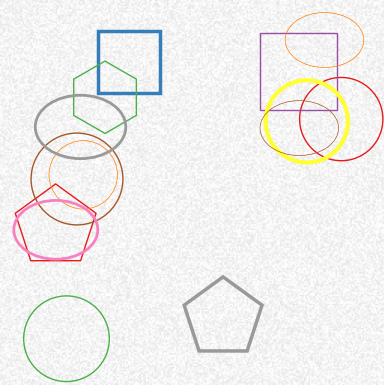[{"shape": "circle", "thickness": 1, "radius": 0.54, "center": [0.886, 0.691]}, {"shape": "pentagon", "thickness": 1, "radius": 0.55, "center": [0.145, 0.412]}, {"shape": "square", "thickness": 2.5, "radius": 0.4, "center": [0.336, 0.838]}, {"shape": "hexagon", "thickness": 1, "radius": 0.47, "center": [0.273, 0.747]}, {"shape": "circle", "thickness": 1, "radius": 0.56, "center": [0.173, 0.12]}, {"shape": "square", "thickness": 1, "radius": 0.5, "center": [0.776, 0.814]}, {"shape": "circle", "thickness": 0.5, "radius": 0.44, "center": [0.216, 0.546]}, {"shape": "oval", "thickness": 0.5, "radius": 0.51, "center": [0.843, 0.896]}, {"shape": "circle", "thickness": 3, "radius": 0.53, "center": [0.797, 0.685]}, {"shape": "oval", "thickness": 0.5, "radius": 0.51, "center": [0.777, 0.667]}, {"shape": "circle", "thickness": 1, "radius": 0.6, "center": [0.2, 0.535]}, {"shape": "oval", "thickness": 2, "radius": 0.55, "center": [0.145, 0.403]}, {"shape": "pentagon", "thickness": 2.5, "radius": 0.53, "center": [0.579, 0.174]}, {"shape": "oval", "thickness": 2, "radius": 0.59, "center": [0.209, 0.67]}]